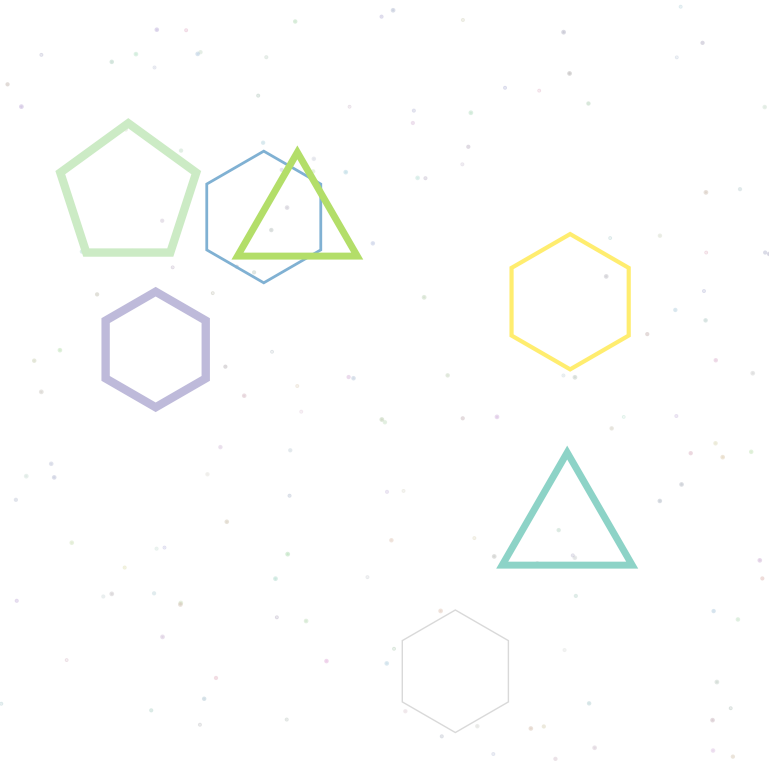[{"shape": "triangle", "thickness": 2.5, "radius": 0.49, "center": [0.737, 0.315]}, {"shape": "hexagon", "thickness": 3, "radius": 0.38, "center": [0.202, 0.546]}, {"shape": "hexagon", "thickness": 1, "radius": 0.43, "center": [0.343, 0.718]}, {"shape": "triangle", "thickness": 2.5, "radius": 0.45, "center": [0.386, 0.712]}, {"shape": "hexagon", "thickness": 0.5, "radius": 0.4, "center": [0.591, 0.128]}, {"shape": "pentagon", "thickness": 3, "radius": 0.46, "center": [0.167, 0.747]}, {"shape": "hexagon", "thickness": 1.5, "radius": 0.44, "center": [0.74, 0.608]}]